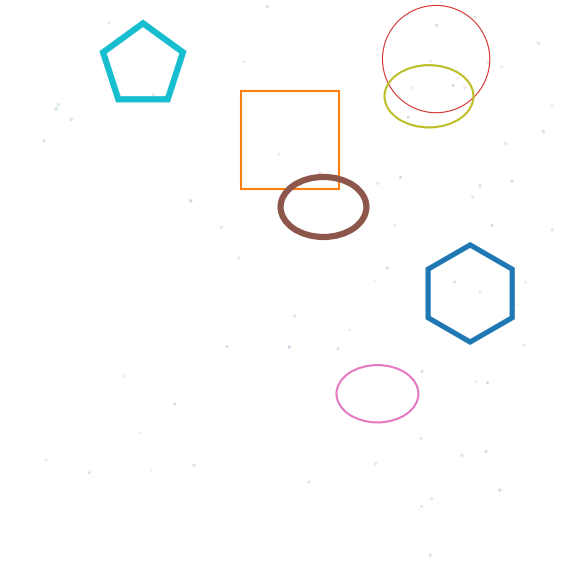[{"shape": "hexagon", "thickness": 2.5, "radius": 0.42, "center": [0.814, 0.491]}, {"shape": "square", "thickness": 1, "radius": 0.43, "center": [0.502, 0.757]}, {"shape": "circle", "thickness": 0.5, "radius": 0.46, "center": [0.755, 0.897]}, {"shape": "oval", "thickness": 3, "radius": 0.37, "center": [0.56, 0.641]}, {"shape": "oval", "thickness": 1, "radius": 0.35, "center": [0.654, 0.317]}, {"shape": "oval", "thickness": 1, "radius": 0.38, "center": [0.743, 0.832]}, {"shape": "pentagon", "thickness": 3, "radius": 0.36, "center": [0.248, 0.886]}]